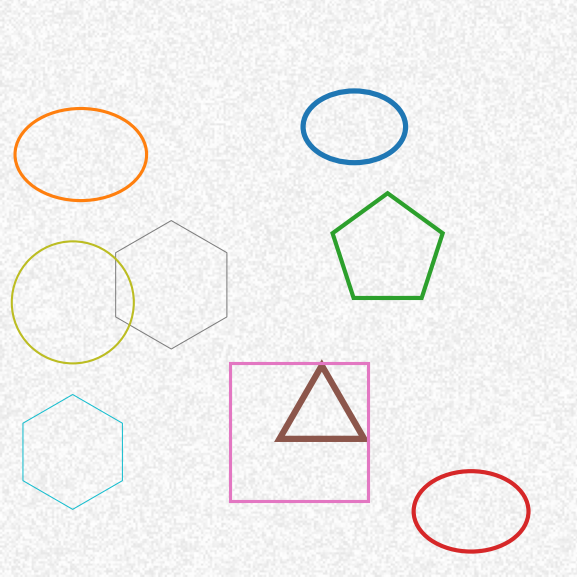[{"shape": "oval", "thickness": 2.5, "radius": 0.44, "center": [0.614, 0.78]}, {"shape": "oval", "thickness": 1.5, "radius": 0.57, "center": [0.14, 0.732]}, {"shape": "pentagon", "thickness": 2, "radius": 0.5, "center": [0.671, 0.564]}, {"shape": "oval", "thickness": 2, "radius": 0.5, "center": [0.816, 0.114]}, {"shape": "triangle", "thickness": 3, "radius": 0.42, "center": [0.557, 0.282]}, {"shape": "square", "thickness": 1.5, "radius": 0.6, "center": [0.518, 0.25]}, {"shape": "hexagon", "thickness": 0.5, "radius": 0.56, "center": [0.297, 0.506]}, {"shape": "circle", "thickness": 1, "radius": 0.53, "center": [0.126, 0.476]}, {"shape": "hexagon", "thickness": 0.5, "radius": 0.5, "center": [0.126, 0.217]}]